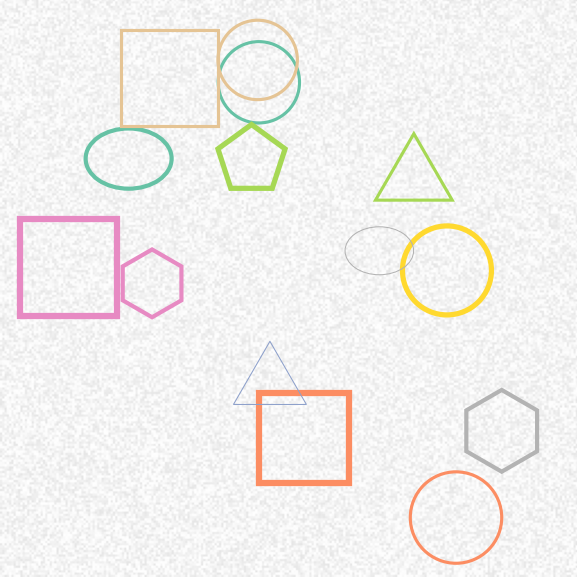[{"shape": "oval", "thickness": 2, "radius": 0.37, "center": [0.223, 0.725]}, {"shape": "circle", "thickness": 1.5, "radius": 0.35, "center": [0.448, 0.857]}, {"shape": "circle", "thickness": 1.5, "radius": 0.4, "center": [0.79, 0.103]}, {"shape": "square", "thickness": 3, "radius": 0.39, "center": [0.526, 0.241]}, {"shape": "triangle", "thickness": 0.5, "radius": 0.36, "center": [0.467, 0.335]}, {"shape": "hexagon", "thickness": 2, "radius": 0.29, "center": [0.263, 0.508]}, {"shape": "square", "thickness": 3, "radius": 0.42, "center": [0.118, 0.536]}, {"shape": "triangle", "thickness": 1.5, "radius": 0.38, "center": [0.717, 0.691]}, {"shape": "pentagon", "thickness": 2.5, "radius": 0.31, "center": [0.436, 0.722]}, {"shape": "circle", "thickness": 2.5, "radius": 0.39, "center": [0.774, 0.531]}, {"shape": "circle", "thickness": 1.5, "radius": 0.34, "center": [0.446, 0.895]}, {"shape": "square", "thickness": 1.5, "radius": 0.42, "center": [0.294, 0.864]}, {"shape": "hexagon", "thickness": 2, "radius": 0.35, "center": [0.869, 0.253]}, {"shape": "oval", "thickness": 0.5, "radius": 0.3, "center": [0.657, 0.565]}]